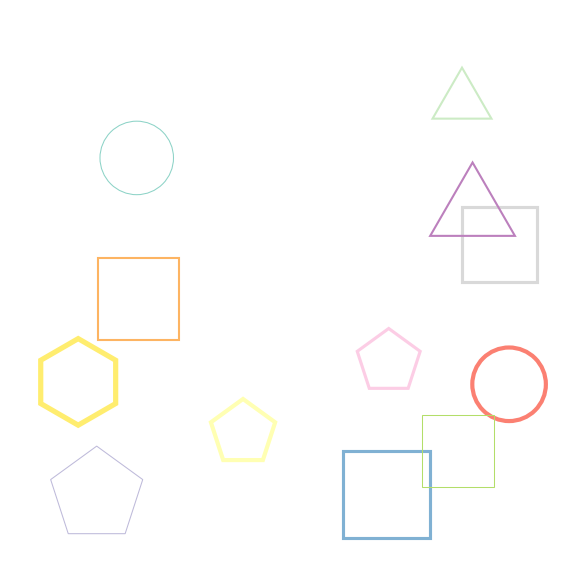[{"shape": "circle", "thickness": 0.5, "radius": 0.32, "center": [0.237, 0.726]}, {"shape": "pentagon", "thickness": 2, "radius": 0.29, "center": [0.421, 0.25]}, {"shape": "pentagon", "thickness": 0.5, "radius": 0.42, "center": [0.167, 0.143]}, {"shape": "circle", "thickness": 2, "radius": 0.32, "center": [0.882, 0.334]}, {"shape": "square", "thickness": 1.5, "radius": 0.38, "center": [0.67, 0.142]}, {"shape": "square", "thickness": 1, "radius": 0.35, "center": [0.24, 0.481]}, {"shape": "square", "thickness": 0.5, "radius": 0.31, "center": [0.793, 0.218]}, {"shape": "pentagon", "thickness": 1.5, "radius": 0.29, "center": [0.673, 0.373]}, {"shape": "square", "thickness": 1.5, "radius": 0.33, "center": [0.865, 0.576]}, {"shape": "triangle", "thickness": 1, "radius": 0.42, "center": [0.818, 0.633]}, {"shape": "triangle", "thickness": 1, "radius": 0.29, "center": [0.8, 0.823]}, {"shape": "hexagon", "thickness": 2.5, "radius": 0.37, "center": [0.135, 0.338]}]